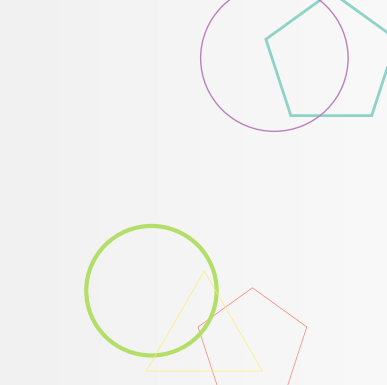[{"shape": "pentagon", "thickness": 2, "radius": 0.89, "center": [0.855, 0.843]}, {"shape": "pentagon", "thickness": 0.5, "radius": 0.74, "center": [0.651, 0.105]}, {"shape": "circle", "thickness": 3, "radius": 0.84, "center": [0.391, 0.245]}, {"shape": "circle", "thickness": 1, "radius": 0.95, "center": [0.708, 0.849]}, {"shape": "triangle", "thickness": 0.5, "radius": 0.87, "center": [0.527, 0.123]}]